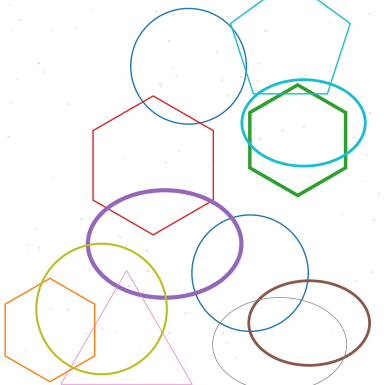[{"shape": "circle", "thickness": 1, "radius": 0.76, "center": [0.65, 0.29]}, {"shape": "circle", "thickness": 1, "radius": 0.75, "center": [0.49, 0.828]}, {"shape": "hexagon", "thickness": 1, "radius": 0.67, "center": [0.13, 0.143]}, {"shape": "hexagon", "thickness": 2.5, "radius": 0.72, "center": [0.773, 0.636]}, {"shape": "hexagon", "thickness": 1, "radius": 0.9, "center": [0.398, 0.57]}, {"shape": "oval", "thickness": 3, "radius": 1.0, "center": [0.428, 0.366]}, {"shape": "oval", "thickness": 2, "radius": 0.78, "center": [0.803, 0.161]}, {"shape": "triangle", "thickness": 0.5, "radius": 0.98, "center": [0.329, 0.1]}, {"shape": "oval", "thickness": 0.5, "radius": 0.87, "center": [0.726, 0.105]}, {"shape": "circle", "thickness": 1.5, "radius": 0.85, "center": [0.264, 0.197]}, {"shape": "oval", "thickness": 2, "radius": 0.8, "center": [0.789, 0.681]}, {"shape": "pentagon", "thickness": 1, "radius": 0.82, "center": [0.754, 0.889]}]